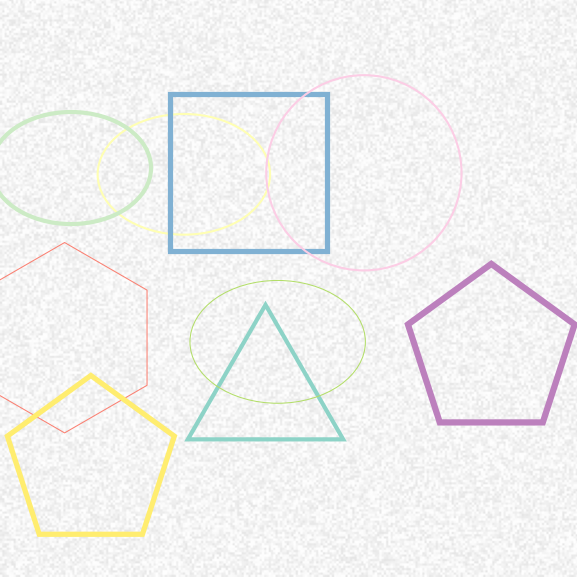[{"shape": "triangle", "thickness": 2, "radius": 0.78, "center": [0.46, 0.316]}, {"shape": "oval", "thickness": 1, "radius": 0.75, "center": [0.318, 0.697]}, {"shape": "hexagon", "thickness": 0.5, "radius": 0.82, "center": [0.112, 0.414]}, {"shape": "square", "thickness": 2.5, "radius": 0.68, "center": [0.431, 0.7]}, {"shape": "oval", "thickness": 0.5, "radius": 0.76, "center": [0.481, 0.407]}, {"shape": "circle", "thickness": 1, "radius": 0.85, "center": [0.63, 0.7]}, {"shape": "pentagon", "thickness": 3, "radius": 0.76, "center": [0.851, 0.39]}, {"shape": "oval", "thickness": 2, "radius": 0.69, "center": [0.123, 0.708]}, {"shape": "pentagon", "thickness": 2.5, "radius": 0.76, "center": [0.157, 0.197]}]